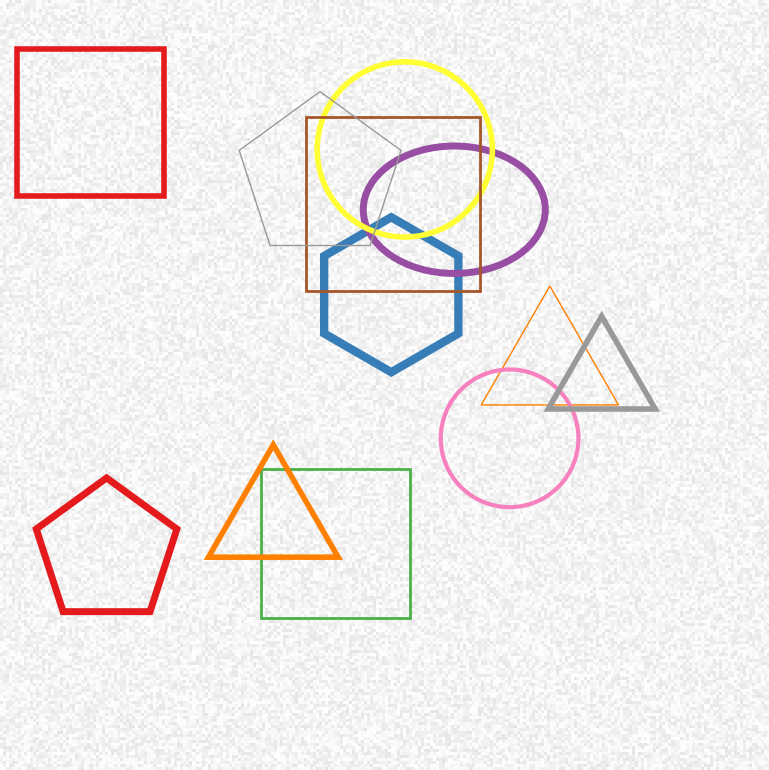[{"shape": "square", "thickness": 2, "radius": 0.48, "center": [0.117, 0.841]}, {"shape": "pentagon", "thickness": 2.5, "radius": 0.48, "center": [0.138, 0.283]}, {"shape": "hexagon", "thickness": 3, "radius": 0.5, "center": [0.508, 0.617]}, {"shape": "square", "thickness": 1, "radius": 0.48, "center": [0.436, 0.294]}, {"shape": "oval", "thickness": 2.5, "radius": 0.59, "center": [0.59, 0.728]}, {"shape": "triangle", "thickness": 0.5, "radius": 0.51, "center": [0.714, 0.526]}, {"shape": "triangle", "thickness": 2, "radius": 0.49, "center": [0.355, 0.325]}, {"shape": "circle", "thickness": 2, "radius": 0.57, "center": [0.526, 0.806]}, {"shape": "square", "thickness": 1, "radius": 0.56, "center": [0.511, 0.736]}, {"shape": "circle", "thickness": 1.5, "radius": 0.45, "center": [0.662, 0.431]}, {"shape": "triangle", "thickness": 2, "radius": 0.4, "center": [0.781, 0.509]}, {"shape": "pentagon", "thickness": 0.5, "radius": 0.55, "center": [0.416, 0.771]}]